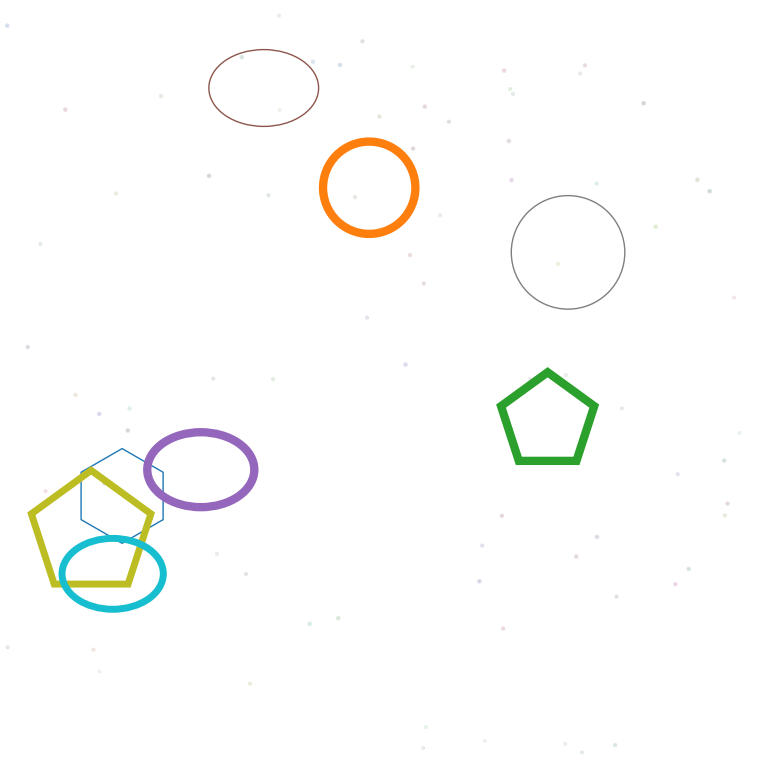[{"shape": "hexagon", "thickness": 0.5, "radius": 0.31, "center": [0.159, 0.356]}, {"shape": "circle", "thickness": 3, "radius": 0.3, "center": [0.479, 0.756]}, {"shape": "pentagon", "thickness": 3, "radius": 0.32, "center": [0.711, 0.453]}, {"shape": "oval", "thickness": 3, "radius": 0.35, "center": [0.261, 0.39]}, {"shape": "oval", "thickness": 0.5, "radius": 0.36, "center": [0.343, 0.886]}, {"shape": "circle", "thickness": 0.5, "radius": 0.37, "center": [0.738, 0.672]}, {"shape": "pentagon", "thickness": 2.5, "radius": 0.41, "center": [0.118, 0.307]}, {"shape": "oval", "thickness": 2.5, "radius": 0.33, "center": [0.146, 0.255]}]